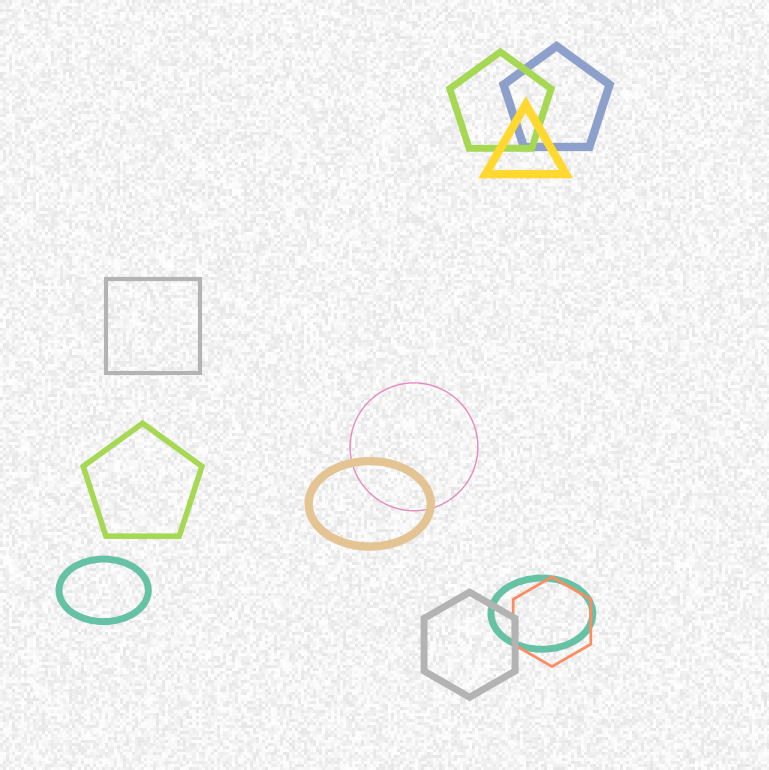[{"shape": "oval", "thickness": 2.5, "radius": 0.29, "center": [0.135, 0.233]}, {"shape": "oval", "thickness": 2.5, "radius": 0.33, "center": [0.704, 0.203]}, {"shape": "hexagon", "thickness": 1, "radius": 0.29, "center": [0.717, 0.193]}, {"shape": "pentagon", "thickness": 3, "radius": 0.36, "center": [0.723, 0.868]}, {"shape": "circle", "thickness": 0.5, "radius": 0.42, "center": [0.538, 0.42]}, {"shape": "pentagon", "thickness": 2.5, "radius": 0.35, "center": [0.65, 0.863]}, {"shape": "pentagon", "thickness": 2, "radius": 0.41, "center": [0.185, 0.369]}, {"shape": "triangle", "thickness": 3, "radius": 0.3, "center": [0.683, 0.804]}, {"shape": "oval", "thickness": 3, "radius": 0.4, "center": [0.48, 0.346]}, {"shape": "hexagon", "thickness": 2.5, "radius": 0.34, "center": [0.61, 0.163]}, {"shape": "square", "thickness": 1.5, "radius": 0.3, "center": [0.199, 0.577]}]